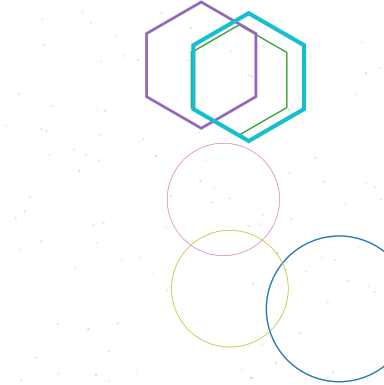[{"shape": "circle", "thickness": 1, "radius": 0.95, "center": [0.881, 0.198]}, {"shape": "hexagon", "thickness": 1, "radius": 0.72, "center": [0.621, 0.792]}, {"shape": "hexagon", "thickness": 2, "radius": 0.82, "center": [0.523, 0.831]}, {"shape": "circle", "thickness": 0.5, "radius": 0.73, "center": [0.58, 0.482]}, {"shape": "circle", "thickness": 0.5, "radius": 0.76, "center": [0.597, 0.25]}, {"shape": "hexagon", "thickness": 3, "radius": 0.83, "center": [0.646, 0.8]}]